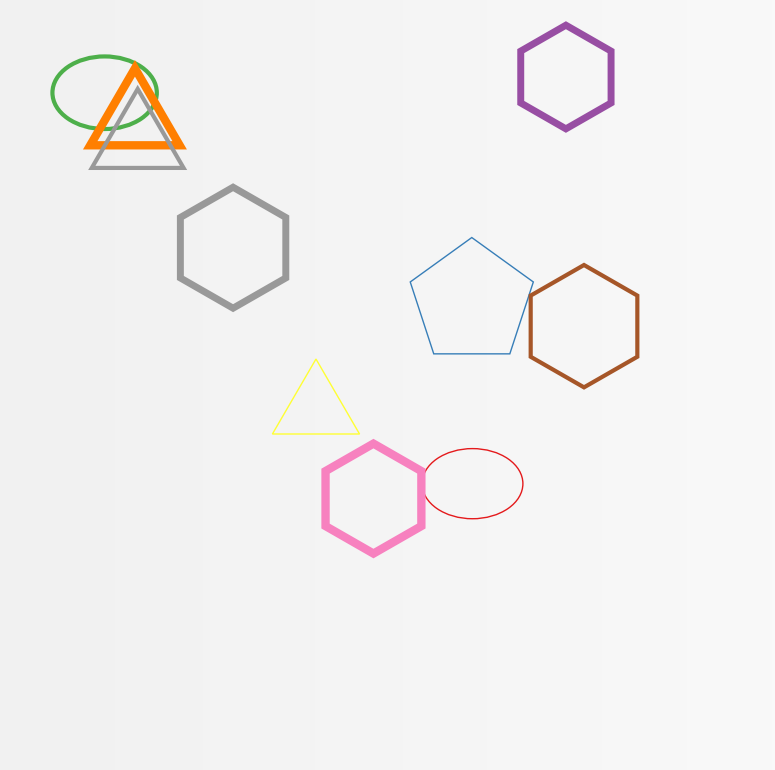[{"shape": "oval", "thickness": 0.5, "radius": 0.33, "center": [0.61, 0.372]}, {"shape": "pentagon", "thickness": 0.5, "radius": 0.42, "center": [0.609, 0.608]}, {"shape": "oval", "thickness": 1.5, "radius": 0.34, "center": [0.135, 0.88]}, {"shape": "hexagon", "thickness": 2.5, "radius": 0.34, "center": [0.73, 0.9]}, {"shape": "triangle", "thickness": 3, "radius": 0.33, "center": [0.174, 0.845]}, {"shape": "triangle", "thickness": 0.5, "radius": 0.32, "center": [0.408, 0.469]}, {"shape": "hexagon", "thickness": 1.5, "radius": 0.4, "center": [0.754, 0.576]}, {"shape": "hexagon", "thickness": 3, "radius": 0.36, "center": [0.482, 0.352]}, {"shape": "triangle", "thickness": 1.5, "radius": 0.34, "center": [0.178, 0.816]}, {"shape": "hexagon", "thickness": 2.5, "radius": 0.39, "center": [0.301, 0.678]}]